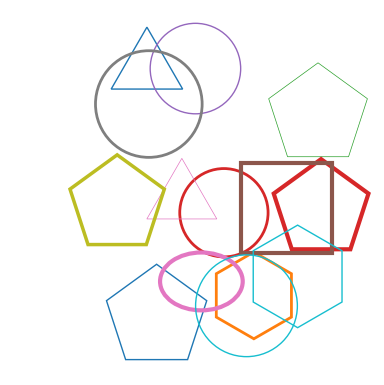[{"shape": "triangle", "thickness": 1, "radius": 0.54, "center": [0.382, 0.822]}, {"shape": "pentagon", "thickness": 1, "radius": 0.68, "center": [0.407, 0.177]}, {"shape": "hexagon", "thickness": 2, "radius": 0.56, "center": [0.659, 0.233]}, {"shape": "pentagon", "thickness": 0.5, "radius": 0.67, "center": [0.826, 0.702]}, {"shape": "circle", "thickness": 2, "radius": 0.57, "center": [0.582, 0.447]}, {"shape": "pentagon", "thickness": 3, "radius": 0.65, "center": [0.834, 0.457]}, {"shape": "circle", "thickness": 1, "radius": 0.59, "center": [0.508, 0.822]}, {"shape": "square", "thickness": 3, "radius": 0.59, "center": [0.745, 0.46]}, {"shape": "oval", "thickness": 3, "radius": 0.54, "center": [0.523, 0.269]}, {"shape": "triangle", "thickness": 0.5, "radius": 0.52, "center": [0.472, 0.484]}, {"shape": "circle", "thickness": 2, "radius": 0.69, "center": [0.387, 0.73]}, {"shape": "pentagon", "thickness": 2.5, "radius": 0.64, "center": [0.304, 0.469]}, {"shape": "hexagon", "thickness": 1, "radius": 0.67, "center": [0.773, 0.282]}, {"shape": "circle", "thickness": 1, "radius": 0.66, "center": [0.64, 0.206]}]